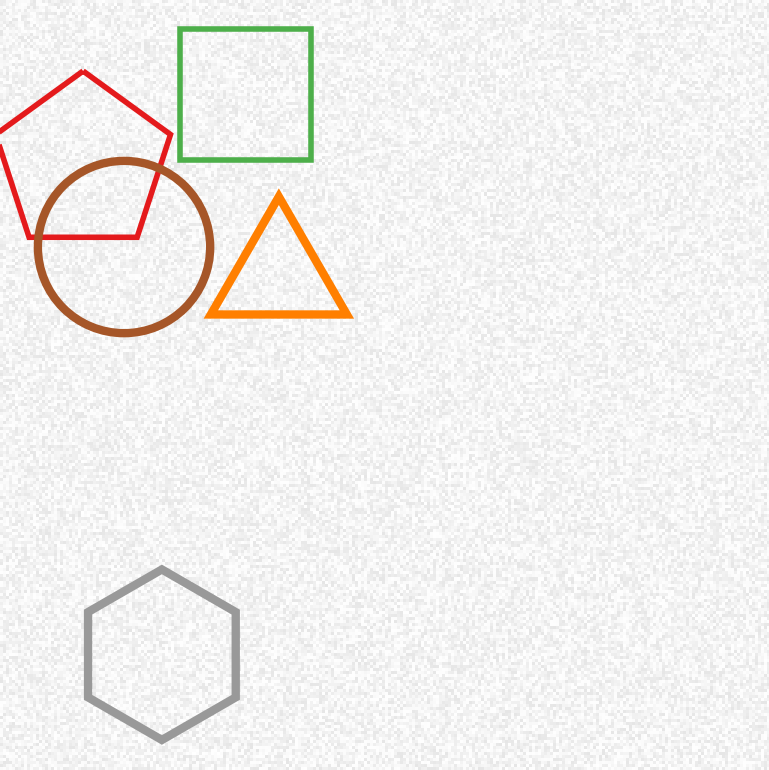[{"shape": "pentagon", "thickness": 2, "radius": 0.6, "center": [0.108, 0.788]}, {"shape": "square", "thickness": 2, "radius": 0.42, "center": [0.319, 0.877]}, {"shape": "triangle", "thickness": 3, "radius": 0.51, "center": [0.362, 0.643]}, {"shape": "circle", "thickness": 3, "radius": 0.56, "center": [0.161, 0.679]}, {"shape": "hexagon", "thickness": 3, "radius": 0.55, "center": [0.21, 0.15]}]